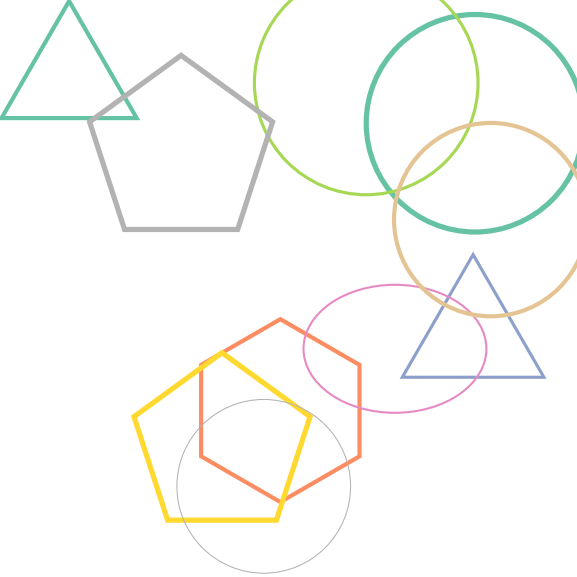[{"shape": "triangle", "thickness": 2, "radius": 0.68, "center": [0.12, 0.862]}, {"shape": "circle", "thickness": 2.5, "radius": 0.94, "center": [0.822, 0.786]}, {"shape": "hexagon", "thickness": 2, "radius": 0.79, "center": [0.485, 0.288]}, {"shape": "triangle", "thickness": 1.5, "radius": 0.71, "center": [0.819, 0.417]}, {"shape": "oval", "thickness": 1, "radius": 0.79, "center": [0.684, 0.395]}, {"shape": "circle", "thickness": 1.5, "radius": 0.97, "center": [0.634, 0.856]}, {"shape": "pentagon", "thickness": 2.5, "radius": 0.8, "center": [0.384, 0.228]}, {"shape": "circle", "thickness": 2, "radius": 0.84, "center": [0.85, 0.619]}, {"shape": "pentagon", "thickness": 2.5, "radius": 0.83, "center": [0.314, 0.737]}, {"shape": "circle", "thickness": 0.5, "radius": 0.75, "center": [0.457, 0.157]}]